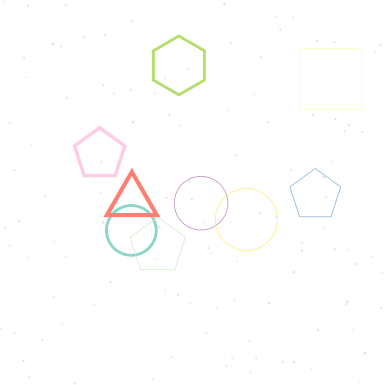[{"shape": "circle", "thickness": 2, "radius": 0.32, "center": [0.341, 0.402]}, {"shape": "square", "thickness": 0.5, "radius": 0.4, "center": [0.858, 0.796]}, {"shape": "triangle", "thickness": 3, "radius": 0.37, "center": [0.343, 0.479]}, {"shape": "pentagon", "thickness": 0.5, "radius": 0.35, "center": [0.819, 0.493]}, {"shape": "hexagon", "thickness": 2, "radius": 0.38, "center": [0.465, 0.83]}, {"shape": "pentagon", "thickness": 2.5, "radius": 0.34, "center": [0.259, 0.6]}, {"shape": "circle", "thickness": 0.5, "radius": 0.35, "center": [0.522, 0.472]}, {"shape": "pentagon", "thickness": 0.5, "radius": 0.38, "center": [0.41, 0.36]}, {"shape": "circle", "thickness": 0.5, "radius": 0.4, "center": [0.64, 0.43]}]